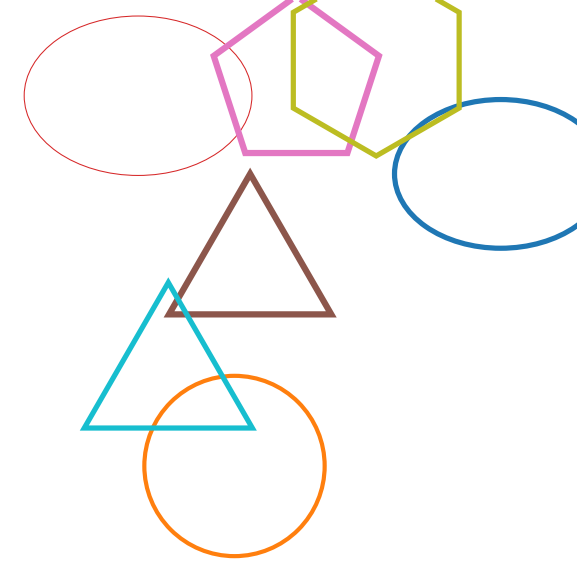[{"shape": "oval", "thickness": 2.5, "radius": 0.92, "center": [0.867, 0.698]}, {"shape": "circle", "thickness": 2, "radius": 0.78, "center": [0.406, 0.192]}, {"shape": "oval", "thickness": 0.5, "radius": 0.99, "center": [0.239, 0.833]}, {"shape": "triangle", "thickness": 3, "radius": 0.81, "center": [0.433, 0.536]}, {"shape": "pentagon", "thickness": 3, "radius": 0.75, "center": [0.513, 0.856]}, {"shape": "hexagon", "thickness": 2.5, "radius": 0.83, "center": [0.651, 0.895]}, {"shape": "triangle", "thickness": 2.5, "radius": 0.84, "center": [0.291, 0.342]}]